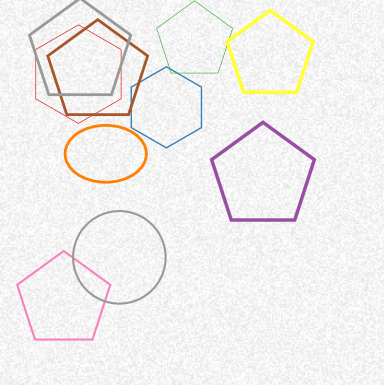[{"shape": "hexagon", "thickness": 0.5, "radius": 0.64, "center": [0.204, 0.807]}, {"shape": "hexagon", "thickness": 1, "radius": 0.53, "center": [0.432, 0.721]}, {"shape": "pentagon", "thickness": 0.5, "radius": 0.52, "center": [0.506, 0.894]}, {"shape": "pentagon", "thickness": 2.5, "radius": 0.7, "center": [0.683, 0.542]}, {"shape": "oval", "thickness": 2, "radius": 0.53, "center": [0.275, 0.601]}, {"shape": "pentagon", "thickness": 2.5, "radius": 0.59, "center": [0.701, 0.855]}, {"shape": "pentagon", "thickness": 2, "radius": 0.68, "center": [0.254, 0.813]}, {"shape": "pentagon", "thickness": 1.5, "radius": 0.64, "center": [0.166, 0.221]}, {"shape": "circle", "thickness": 1.5, "radius": 0.6, "center": [0.31, 0.332]}, {"shape": "pentagon", "thickness": 2, "radius": 0.69, "center": [0.208, 0.866]}]